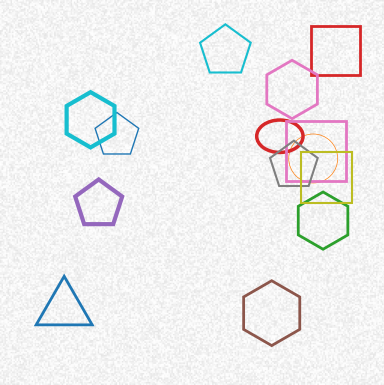[{"shape": "triangle", "thickness": 2, "radius": 0.42, "center": [0.167, 0.198]}, {"shape": "pentagon", "thickness": 1, "radius": 0.3, "center": [0.304, 0.648]}, {"shape": "circle", "thickness": 0.5, "radius": 0.32, "center": [0.814, 0.588]}, {"shape": "hexagon", "thickness": 2, "radius": 0.37, "center": [0.839, 0.427]}, {"shape": "oval", "thickness": 2.5, "radius": 0.3, "center": [0.727, 0.646]}, {"shape": "square", "thickness": 2, "radius": 0.32, "center": [0.871, 0.869]}, {"shape": "pentagon", "thickness": 3, "radius": 0.32, "center": [0.256, 0.47]}, {"shape": "hexagon", "thickness": 2, "radius": 0.42, "center": [0.706, 0.187]}, {"shape": "hexagon", "thickness": 2, "radius": 0.38, "center": [0.759, 0.768]}, {"shape": "square", "thickness": 2, "radius": 0.39, "center": [0.821, 0.608]}, {"shape": "pentagon", "thickness": 1.5, "radius": 0.33, "center": [0.763, 0.57]}, {"shape": "square", "thickness": 1.5, "radius": 0.33, "center": [0.849, 0.539]}, {"shape": "hexagon", "thickness": 3, "radius": 0.36, "center": [0.235, 0.689]}, {"shape": "pentagon", "thickness": 1.5, "radius": 0.35, "center": [0.585, 0.868]}]